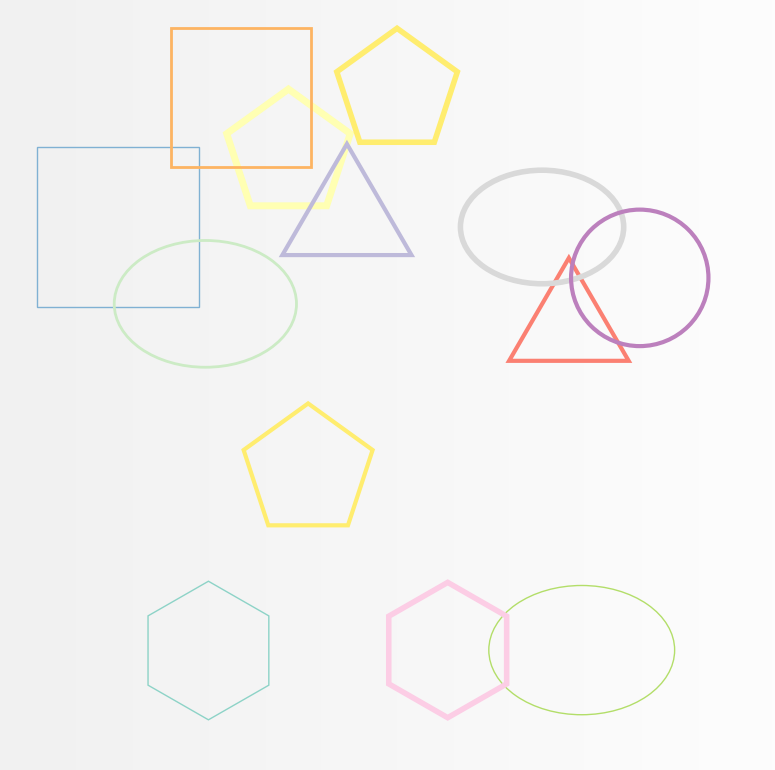[{"shape": "hexagon", "thickness": 0.5, "radius": 0.45, "center": [0.269, 0.155]}, {"shape": "pentagon", "thickness": 2.5, "radius": 0.42, "center": [0.372, 0.801]}, {"shape": "triangle", "thickness": 1.5, "radius": 0.48, "center": [0.448, 0.717]}, {"shape": "triangle", "thickness": 1.5, "radius": 0.45, "center": [0.734, 0.576]}, {"shape": "square", "thickness": 0.5, "radius": 0.52, "center": [0.153, 0.705]}, {"shape": "square", "thickness": 1, "radius": 0.45, "center": [0.311, 0.873]}, {"shape": "oval", "thickness": 0.5, "radius": 0.6, "center": [0.751, 0.156]}, {"shape": "hexagon", "thickness": 2, "radius": 0.44, "center": [0.578, 0.156]}, {"shape": "oval", "thickness": 2, "radius": 0.53, "center": [0.699, 0.705]}, {"shape": "circle", "thickness": 1.5, "radius": 0.44, "center": [0.825, 0.639]}, {"shape": "oval", "thickness": 1, "radius": 0.59, "center": [0.265, 0.605]}, {"shape": "pentagon", "thickness": 1.5, "radius": 0.44, "center": [0.398, 0.389]}, {"shape": "pentagon", "thickness": 2, "radius": 0.41, "center": [0.512, 0.881]}]